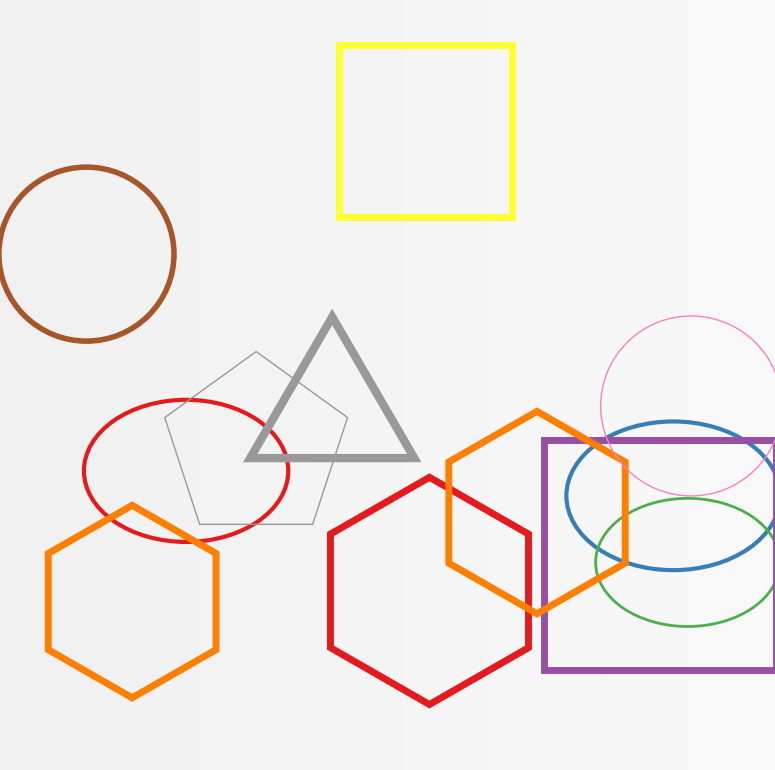[{"shape": "hexagon", "thickness": 2.5, "radius": 0.74, "center": [0.554, 0.233]}, {"shape": "oval", "thickness": 1.5, "radius": 0.66, "center": [0.24, 0.388]}, {"shape": "oval", "thickness": 1.5, "radius": 0.69, "center": [0.869, 0.356]}, {"shape": "oval", "thickness": 1, "radius": 0.59, "center": [0.887, 0.27]}, {"shape": "square", "thickness": 2.5, "radius": 0.75, "center": [0.851, 0.279]}, {"shape": "hexagon", "thickness": 2.5, "radius": 0.66, "center": [0.693, 0.334]}, {"shape": "hexagon", "thickness": 2.5, "radius": 0.62, "center": [0.171, 0.219]}, {"shape": "square", "thickness": 2.5, "radius": 0.56, "center": [0.549, 0.83]}, {"shape": "circle", "thickness": 2, "radius": 0.56, "center": [0.112, 0.67]}, {"shape": "circle", "thickness": 0.5, "radius": 0.58, "center": [0.892, 0.473]}, {"shape": "pentagon", "thickness": 0.5, "radius": 0.62, "center": [0.331, 0.419]}, {"shape": "triangle", "thickness": 3, "radius": 0.61, "center": [0.429, 0.466]}]